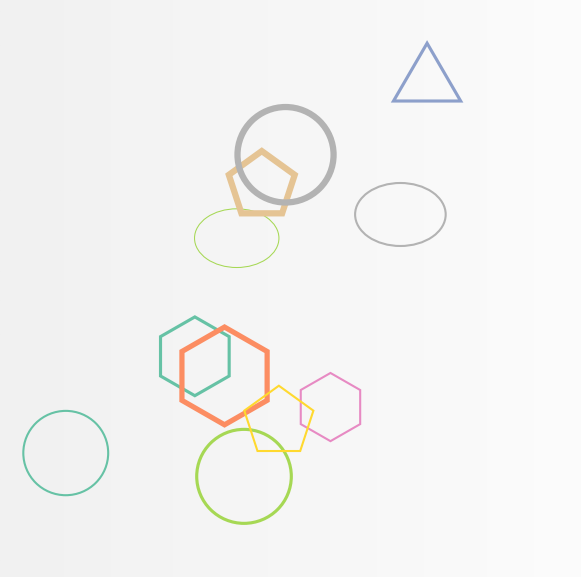[{"shape": "hexagon", "thickness": 1.5, "radius": 0.34, "center": [0.335, 0.382]}, {"shape": "circle", "thickness": 1, "radius": 0.37, "center": [0.113, 0.215]}, {"shape": "hexagon", "thickness": 2.5, "radius": 0.42, "center": [0.386, 0.348]}, {"shape": "triangle", "thickness": 1.5, "radius": 0.33, "center": [0.735, 0.858]}, {"shape": "hexagon", "thickness": 1, "radius": 0.3, "center": [0.569, 0.294]}, {"shape": "oval", "thickness": 0.5, "radius": 0.36, "center": [0.407, 0.587]}, {"shape": "circle", "thickness": 1.5, "radius": 0.41, "center": [0.42, 0.174]}, {"shape": "pentagon", "thickness": 1, "radius": 0.31, "center": [0.48, 0.269]}, {"shape": "pentagon", "thickness": 3, "radius": 0.3, "center": [0.45, 0.678]}, {"shape": "oval", "thickness": 1, "radius": 0.39, "center": [0.689, 0.628]}, {"shape": "circle", "thickness": 3, "radius": 0.41, "center": [0.491, 0.731]}]